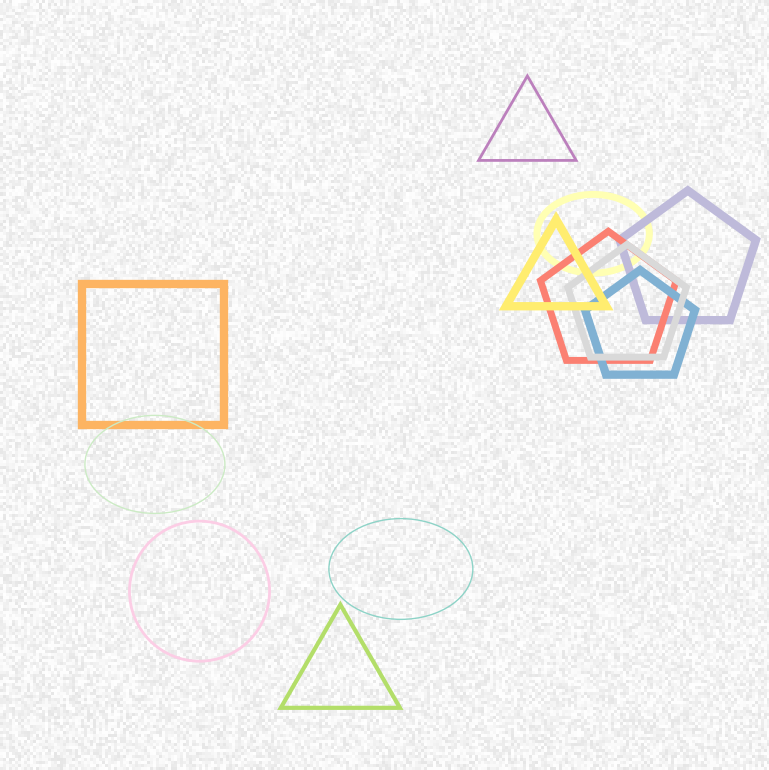[{"shape": "oval", "thickness": 0.5, "radius": 0.47, "center": [0.521, 0.261]}, {"shape": "oval", "thickness": 2.5, "radius": 0.36, "center": [0.77, 0.696]}, {"shape": "pentagon", "thickness": 3, "radius": 0.47, "center": [0.893, 0.66]}, {"shape": "pentagon", "thickness": 2.5, "radius": 0.46, "center": [0.79, 0.607]}, {"shape": "pentagon", "thickness": 3, "radius": 0.38, "center": [0.831, 0.574]}, {"shape": "square", "thickness": 3, "radius": 0.46, "center": [0.199, 0.539]}, {"shape": "triangle", "thickness": 1.5, "radius": 0.45, "center": [0.442, 0.125]}, {"shape": "circle", "thickness": 1, "radius": 0.45, "center": [0.259, 0.232]}, {"shape": "pentagon", "thickness": 2.5, "radius": 0.4, "center": [0.814, 0.602]}, {"shape": "triangle", "thickness": 1, "radius": 0.37, "center": [0.685, 0.828]}, {"shape": "oval", "thickness": 0.5, "radius": 0.45, "center": [0.201, 0.397]}, {"shape": "triangle", "thickness": 3, "radius": 0.38, "center": [0.722, 0.64]}]